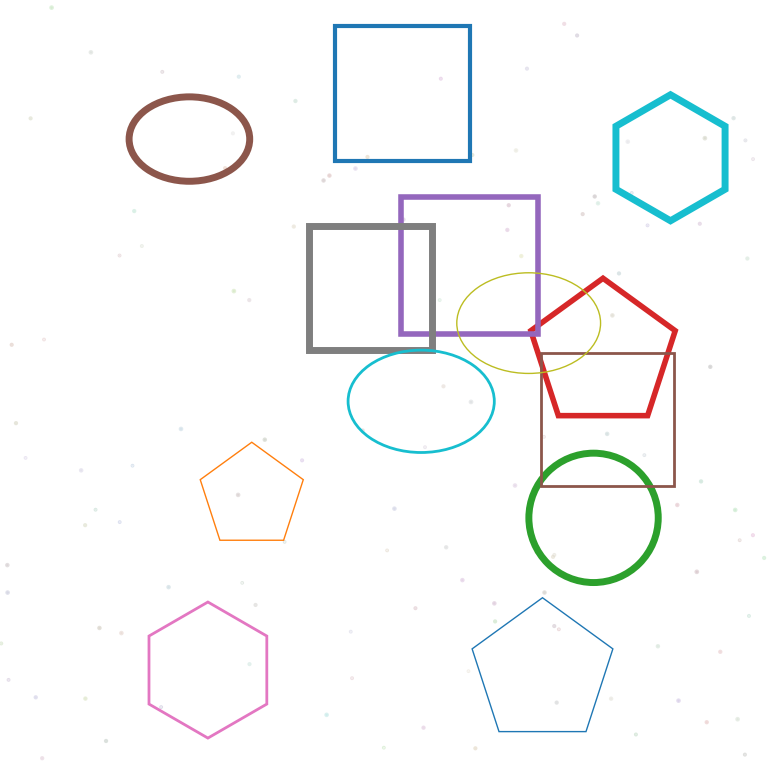[{"shape": "square", "thickness": 1.5, "radius": 0.44, "center": [0.523, 0.878]}, {"shape": "pentagon", "thickness": 0.5, "radius": 0.48, "center": [0.705, 0.128]}, {"shape": "pentagon", "thickness": 0.5, "radius": 0.35, "center": [0.327, 0.355]}, {"shape": "circle", "thickness": 2.5, "radius": 0.42, "center": [0.771, 0.327]}, {"shape": "pentagon", "thickness": 2, "radius": 0.49, "center": [0.783, 0.54]}, {"shape": "square", "thickness": 2, "radius": 0.45, "center": [0.61, 0.655]}, {"shape": "oval", "thickness": 2.5, "radius": 0.39, "center": [0.246, 0.819]}, {"shape": "square", "thickness": 1, "radius": 0.43, "center": [0.789, 0.455]}, {"shape": "hexagon", "thickness": 1, "radius": 0.44, "center": [0.27, 0.13]}, {"shape": "square", "thickness": 2.5, "radius": 0.4, "center": [0.481, 0.626]}, {"shape": "oval", "thickness": 0.5, "radius": 0.47, "center": [0.687, 0.58]}, {"shape": "oval", "thickness": 1, "radius": 0.47, "center": [0.547, 0.479]}, {"shape": "hexagon", "thickness": 2.5, "radius": 0.41, "center": [0.871, 0.795]}]